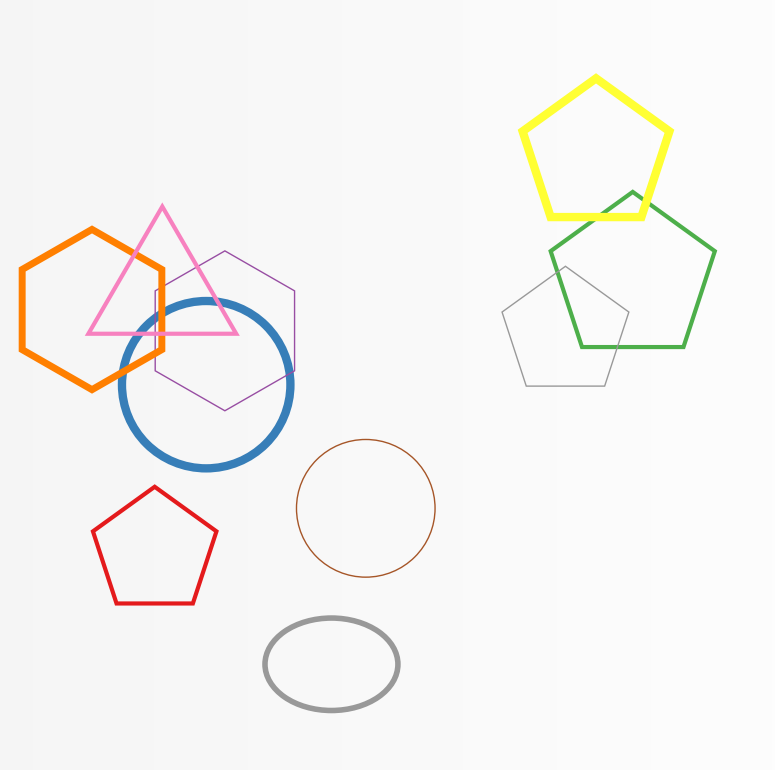[{"shape": "pentagon", "thickness": 1.5, "radius": 0.42, "center": [0.2, 0.284]}, {"shape": "circle", "thickness": 3, "radius": 0.54, "center": [0.266, 0.5]}, {"shape": "pentagon", "thickness": 1.5, "radius": 0.56, "center": [0.816, 0.639]}, {"shape": "hexagon", "thickness": 0.5, "radius": 0.52, "center": [0.29, 0.57]}, {"shape": "hexagon", "thickness": 2.5, "radius": 0.52, "center": [0.119, 0.598]}, {"shape": "pentagon", "thickness": 3, "radius": 0.5, "center": [0.769, 0.799]}, {"shape": "circle", "thickness": 0.5, "radius": 0.45, "center": [0.472, 0.34]}, {"shape": "triangle", "thickness": 1.5, "radius": 0.55, "center": [0.209, 0.622]}, {"shape": "oval", "thickness": 2, "radius": 0.43, "center": [0.428, 0.137]}, {"shape": "pentagon", "thickness": 0.5, "radius": 0.43, "center": [0.73, 0.568]}]